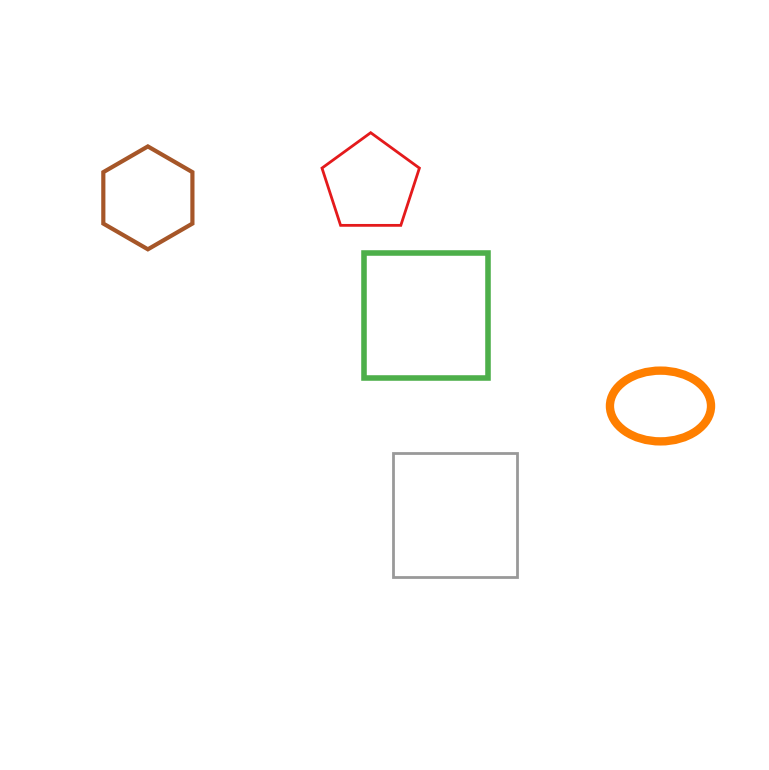[{"shape": "pentagon", "thickness": 1, "radius": 0.33, "center": [0.481, 0.761]}, {"shape": "square", "thickness": 2, "radius": 0.4, "center": [0.553, 0.59]}, {"shape": "oval", "thickness": 3, "radius": 0.33, "center": [0.858, 0.473]}, {"shape": "hexagon", "thickness": 1.5, "radius": 0.33, "center": [0.192, 0.743]}, {"shape": "square", "thickness": 1, "radius": 0.4, "center": [0.591, 0.331]}]